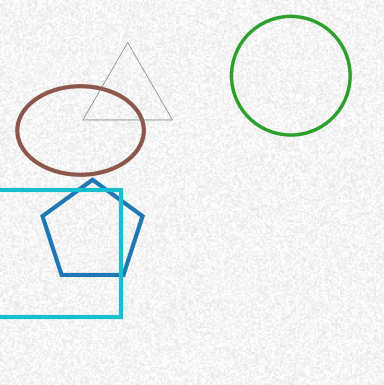[{"shape": "pentagon", "thickness": 3, "radius": 0.68, "center": [0.24, 0.396]}, {"shape": "circle", "thickness": 2.5, "radius": 0.77, "center": [0.755, 0.803]}, {"shape": "oval", "thickness": 3, "radius": 0.82, "center": [0.209, 0.661]}, {"shape": "triangle", "thickness": 0.5, "radius": 0.67, "center": [0.332, 0.756]}, {"shape": "square", "thickness": 3, "radius": 0.83, "center": [0.149, 0.343]}]